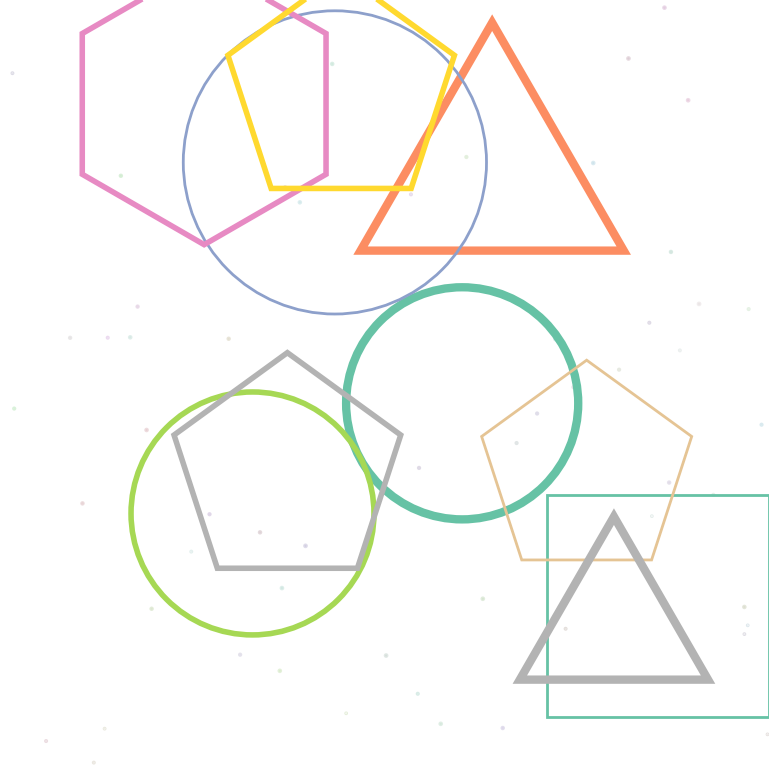[{"shape": "square", "thickness": 1, "radius": 0.72, "center": [0.855, 0.213]}, {"shape": "circle", "thickness": 3, "radius": 0.75, "center": [0.6, 0.476]}, {"shape": "triangle", "thickness": 3, "radius": 0.99, "center": [0.639, 0.773]}, {"shape": "circle", "thickness": 1, "radius": 0.98, "center": [0.435, 0.789]}, {"shape": "hexagon", "thickness": 2, "radius": 0.91, "center": [0.265, 0.865]}, {"shape": "circle", "thickness": 2, "radius": 0.79, "center": [0.328, 0.333]}, {"shape": "pentagon", "thickness": 2, "radius": 0.77, "center": [0.443, 0.88]}, {"shape": "pentagon", "thickness": 1, "radius": 0.72, "center": [0.762, 0.389]}, {"shape": "triangle", "thickness": 3, "radius": 0.71, "center": [0.797, 0.188]}, {"shape": "pentagon", "thickness": 2, "radius": 0.77, "center": [0.373, 0.387]}]